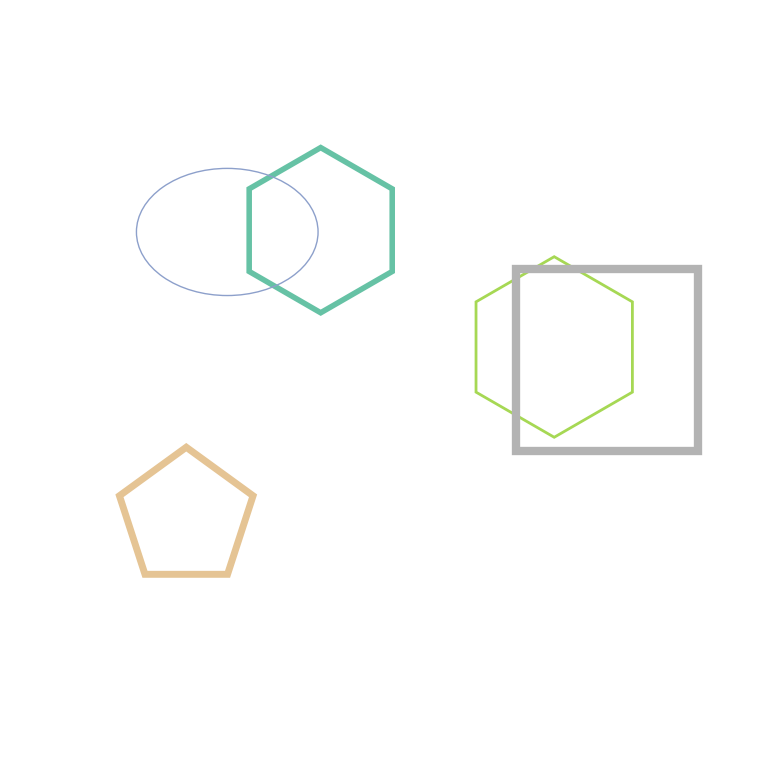[{"shape": "hexagon", "thickness": 2, "radius": 0.54, "center": [0.416, 0.701]}, {"shape": "oval", "thickness": 0.5, "radius": 0.59, "center": [0.295, 0.699]}, {"shape": "hexagon", "thickness": 1, "radius": 0.59, "center": [0.72, 0.549]}, {"shape": "pentagon", "thickness": 2.5, "radius": 0.46, "center": [0.242, 0.328]}, {"shape": "square", "thickness": 3, "radius": 0.59, "center": [0.788, 0.532]}]